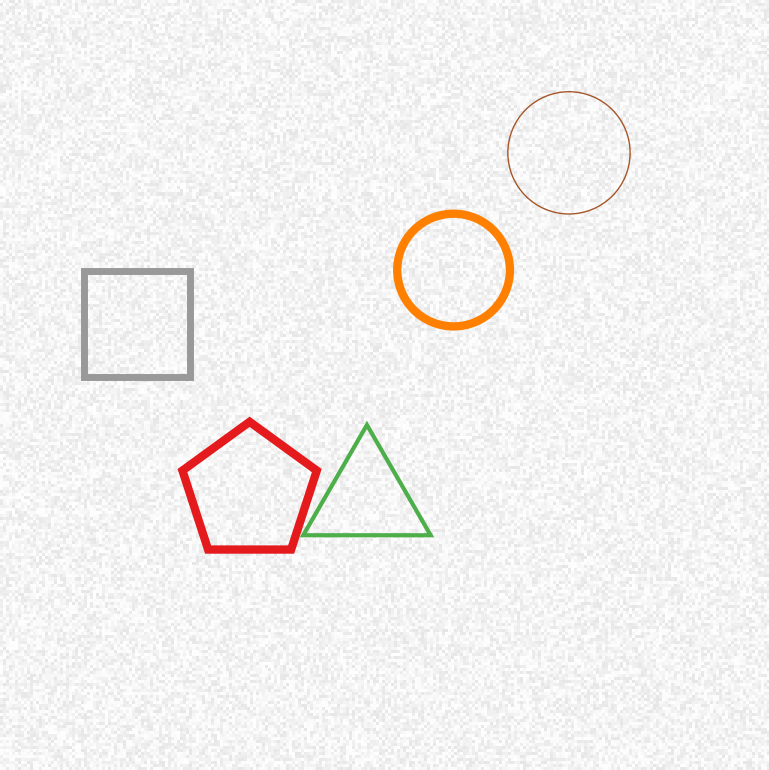[{"shape": "pentagon", "thickness": 3, "radius": 0.46, "center": [0.324, 0.36]}, {"shape": "triangle", "thickness": 1.5, "radius": 0.48, "center": [0.477, 0.353]}, {"shape": "circle", "thickness": 3, "radius": 0.37, "center": [0.589, 0.649]}, {"shape": "circle", "thickness": 0.5, "radius": 0.4, "center": [0.739, 0.801]}, {"shape": "square", "thickness": 2.5, "radius": 0.35, "center": [0.178, 0.579]}]